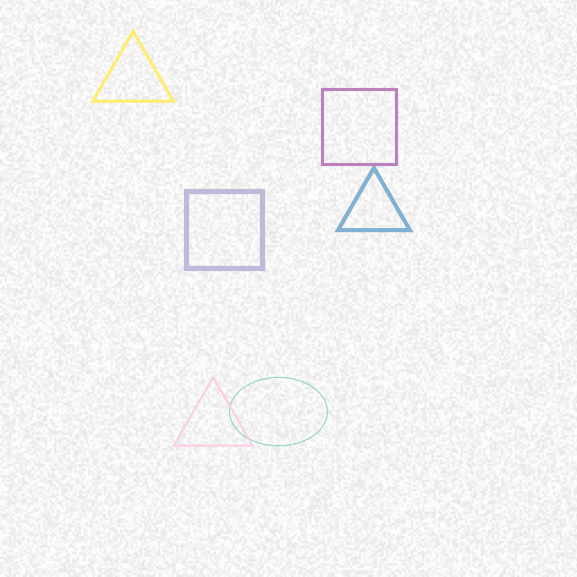[{"shape": "oval", "thickness": 0.5, "radius": 0.42, "center": [0.482, 0.286]}, {"shape": "square", "thickness": 2.5, "radius": 0.33, "center": [0.388, 0.602]}, {"shape": "triangle", "thickness": 2, "radius": 0.36, "center": [0.648, 0.637]}, {"shape": "triangle", "thickness": 1, "radius": 0.4, "center": [0.369, 0.267]}, {"shape": "square", "thickness": 1.5, "radius": 0.32, "center": [0.622, 0.78]}, {"shape": "triangle", "thickness": 1.5, "radius": 0.4, "center": [0.23, 0.864]}]